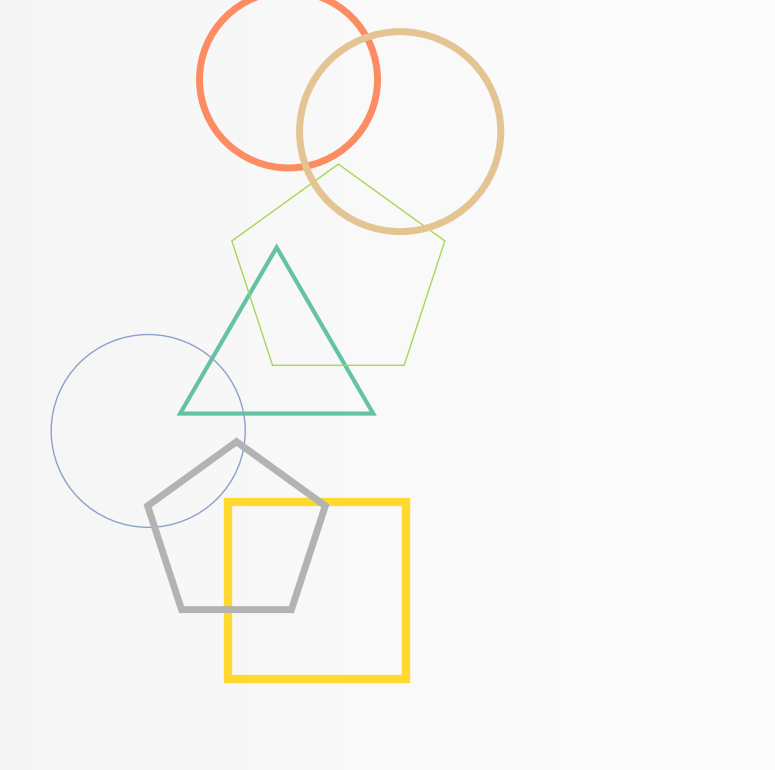[{"shape": "triangle", "thickness": 1.5, "radius": 0.72, "center": [0.357, 0.535]}, {"shape": "circle", "thickness": 2.5, "radius": 0.57, "center": [0.372, 0.897]}, {"shape": "circle", "thickness": 0.5, "radius": 0.63, "center": [0.191, 0.44]}, {"shape": "pentagon", "thickness": 0.5, "radius": 0.72, "center": [0.437, 0.642]}, {"shape": "square", "thickness": 3, "radius": 0.57, "center": [0.409, 0.234]}, {"shape": "circle", "thickness": 2.5, "radius": 0.65, "center": [0.516, 0.829]}, {"shape": "pentagon", "thickness": 2.5, "radius": 0.6, "center": [0.305, 0.306]}]